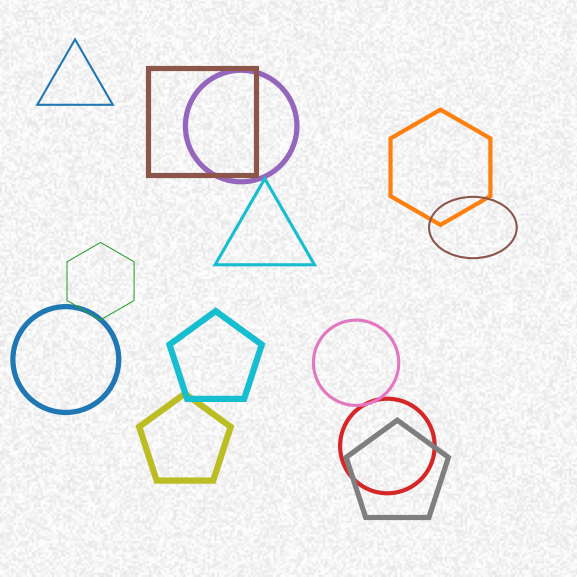[{"shape": "circle", "thickness": 2.5, "radius": 0.46, "center": [0.114, 0.377]}, {"shape": "triangle", "thickness": 1, "radius": 0.38, "center": [0.13, 0.855]}, {"shape": "hexagon", "thickness": 2, "radius": 0.5, "center": [0.763, 0.709]}, {"shape": "hexagon", "thickness": 0.5, "radius": 0.34, "center": [0.174, 0.512]}, {"shape": "circle", "thickness": 2, "radius": 0.41, "center": [0.671, 0.227]}, {"shape": "circle", "thickness": 2.5, "radius": 0.48, "center": [0.418, 0.781]}, {"shape": "square", "thickness": 2.5, "radius": 0.47, "center": [0.35, 0.789]}, {"shape": "oval", "thickness": 1, "radius": 0.38, "center": [0.819, 0.605]}, {"shape": "circle", "thickness": 1.5, "radius": 0.37, "center": [0.617, 0.371]}, {"shape": "pentagon", "thickness": 2.5, "radius": 0.47, "center": [0.688, 0.178]}, {"shape": "pentagon", "thickness": 3, "radius": 0.42, "center": [0.32, 0.234]}, {"shape": "pentagon", "thickness": 3, "radius": 0.42, "center": [0.373, 0.376]}, {"shape": "triangle", "thickness": 1.5, "radius": 0.5, "center": [0.458, 0.59]}]